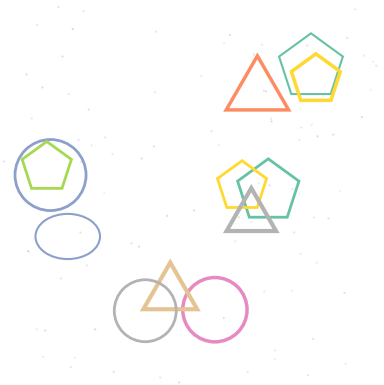[{"shape": "pentagon", "thickness": 2, "radius": 0.42, "center": [0.697, 0.504]}, {"shape": "pentagon", "thickness": 1.5, "radius": 0.44, "center": [0.808, 0.826]}, {"shape": "triangle", "thickness": 2.5, "radius": 0.47, "center": [0.669, 0.761]}, {"shape": "circle", "thickness": 2, "radius": 0.46, "center": [0.131, 0.545]}, {"shape": "oval", "thickness": 1.5, "radius": 0.42, "center": [0.176, 0.386]}, {"shape": "circle", "thickness": 2.5, "radius": 0.42, "center": [0.558, 0.196]}, {"shape": "pentagon", "thickness": 2, "radius": 0.34, "center": [0.121, 0.565]}, {"shape": "pentagon", "thickness": 2.5, "radius": 0.33, "center": [0.82, 0.793]}, {"shape": "pentagon", "thickness": 2, "radius": 0.34, "center": [0.629, 0.515]}, {"shape": "triangle", "thickness": 3, "radius": 0.4, "center": [0.442, 0.237]}, {"shape": "triangle", "thickness": 3, "radius": 0.37, "center": [0.653, 0.437]}, {"shape": "circle", "thickness": 2, "radius": 0.4, "center": [0.377, 0.193]}]